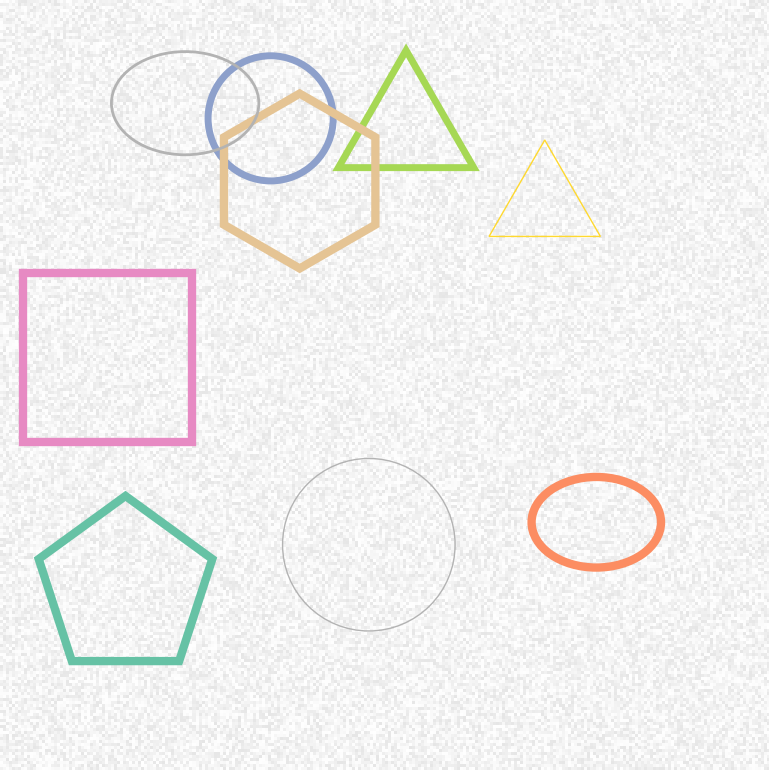[{"shape": "pentagon", "thickness": 3, "radius": 0.59, "center": [0.163, 0.237]}, {"shape": "oval", "thickness": 3, "radius": 0.42, "center": [0.774, 0.322]}, {"shape": "circle", "thickness": 2.5, "radius": 0.41, "center": [0.351, 0.846]}, {"shape": "square", "thickness": 3, "radius": 0.55, "center": [0.14, 0.536]}, {"shape": "triangle", "thickness": 2.5, "radius": 0.51, "center": [0.527, 0.833]}, {"shape": "triangle", "thickness": 0.5, "radius": 0.42, "center": [0.707, 0.735]}, {"shape": "hexagon", "thickness": 3, "radius": 0.57, "center": [0.389, 0.765]}, {"shape": "circle", "thickness": 0.5, "radius": 0.56, "center": [0.479, 0.293]}, {"shape": "oval", "thickness": 1, "radius": 0.48, "center": [0.24, 0.866]}]